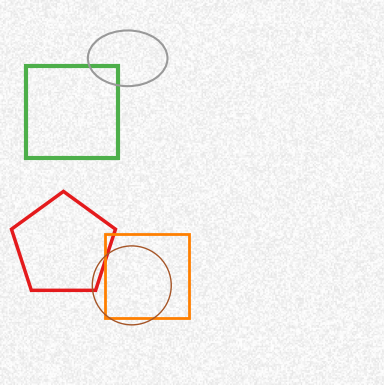[{"shape": "pentagon", "thickness": 2.5, "radius": 0.71, "center": [0.165, 0.361]}, {"shape": "square", "thickness": 3, "radius": 0.6, "center": [0.187, 0.709]}, {"shape": "square", "thickness": 2, "radius": 0.55, "center": [0.382, 0.284]}, {"shape": "circle", "thickness": 1, "radius": 0.51, "center": [0.342, 0.259]}, {"shape": "oval", "thickness": 1.5, "radius": 0.52, "center": [0.332, 0.849]}]